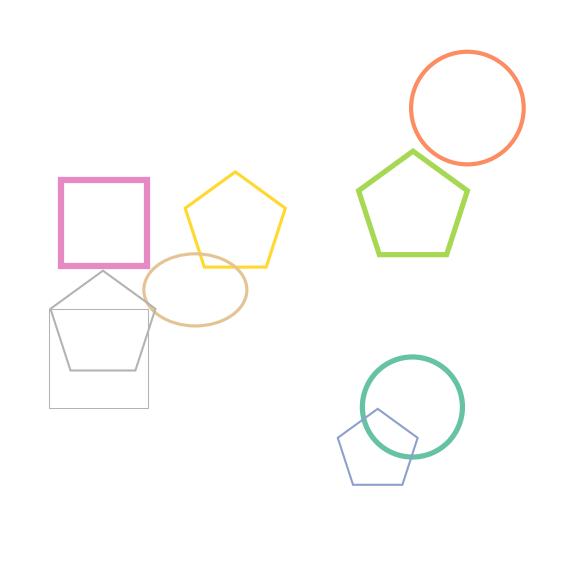[{"shape": "circle", "thickness": 2.5, "radius": 0.43, "center": [0.714, 0.294]}, {"shape": "circle", "thickness": 2, "radius": 0.49, "center": [0.809, 0.812]}, {"shape": "pentagon", "thickness": 1, "radius": 0.36, "center": [0.654, 0.219]}, {"shape": "square", "thickness": 3, "radius": 0.37, "center": [0.18, 0.613]}, {"shape": "pentagon", "thickness": 2.5, "radius": 0.5, "center": [0.715, 0.638]}, {"shape": "pentagon", "thickness": 1.5, "radius": 0.46, "center": [0.407, 0.61]}, {"shape": "oval", "thickness": 1.5, "radius": 0.45, "center": [0.338, 0.497]}, {"shape": "square", "thickness": 0.5, "radius": 0.43, "center": [0.171, 0.378]}, {"shape": "pentagon", "thickness": 1, "radius": 0.48, "center": [0.178, 0.435]}]